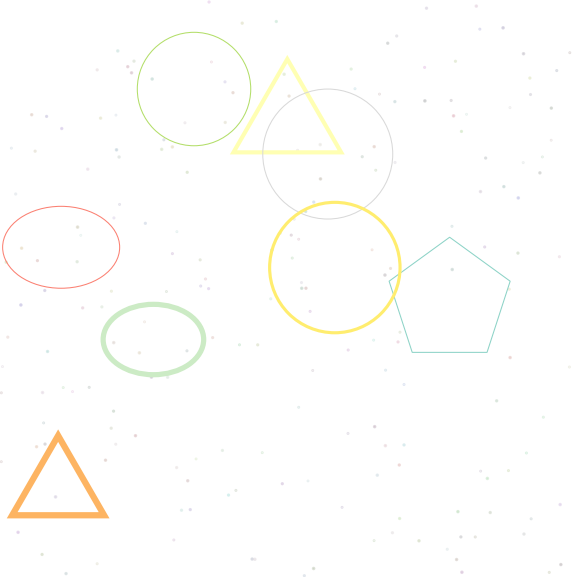[{"shape": "pentagon", "thickness": 0.5, "radius": 0.55, "center": [0.779, 0.478]}, {"shape": "triangle", "thickness": 2, "radius": 0.54, "center": [0.497, 0.789]}, {"shape": "oval", "thickness": 0.5, "radius": 0.51, "center": [0.106, 0.571]}, {"shape": "triangle", "thickness": 3, "radius": 0.46, "center": [0.101, 0.153]}, {"shape": "circle", "thickness": 0.5, "radius": 0.49, "center": [0.336, 0.845]}, {"shape": "circle", "thickness": 0.5, "radius": 0.56, "center": [0.568, 0.732]}, {"shape": "oval", "thickness": 2.5, "radius": 0.44, "center": [0.266, 0.411]}, {"shape": "circle", "thickness": 1.5, "radius": 0.56, "center": [0.58, 0.536]}]